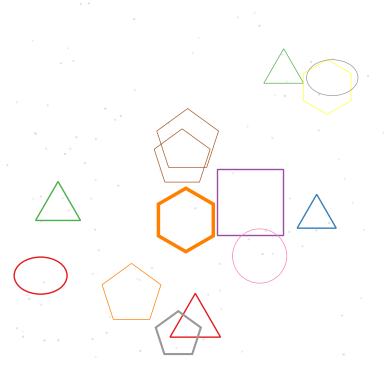[{"shape": "oval", "thickness": 1, "radius": 0.34, "center": [0.105, 0.284]}, {"shape": "triangle", "thickness": 1, "radius": 0.38, "center": [0.507, 0.162]}, {"shape": "triangle", "thickness": 1, "radius": 0.29, "center": [0.823, 0.437]}, {"shape": "triangle", "thickness": 0.5, "radius": 0.3, "center": [0.737, 0.814]}, {"shape": "triangle", "thickness": 1, "radius": 0.34, "center": [0.151, 0.461]}, {"shape": "square", "thickness": 1, "radius": 0.43, "center": [0.649, 0.476]}, {"shape": "pentagon", "thickness": 0.5, "radius": 0.4, "center": [0.342, 0.235]}, {"shape": "hexagon", "thickness": 2.5, "radius": 0.41, "center": [0.483, 0.429]}, {"shape": "hexagon", "thickness": 0.5, "radius": 0.36, "center": [0.85, 0.774]}, {"shape": "pentagon", "thickness": 0.5, "radius": 0.38, "center": [0.473, 0.589]}, {"shape": "pentagon", "thickness": 0.5, "radius": 0.42, "center": [0.487, 0.634]}, {"shape": "circle", "thickness": 0.5, "radius": 0.35, "center": [0.674, 0.335]}, {"shape": "pentagon", "thickness": 1.5, "radius": 0.31, "center": [0.463, 0.13]}, {"shape": "oval", "thickness": 0.5, "radius": 0.33, "center": [0.863, 0.798]}]